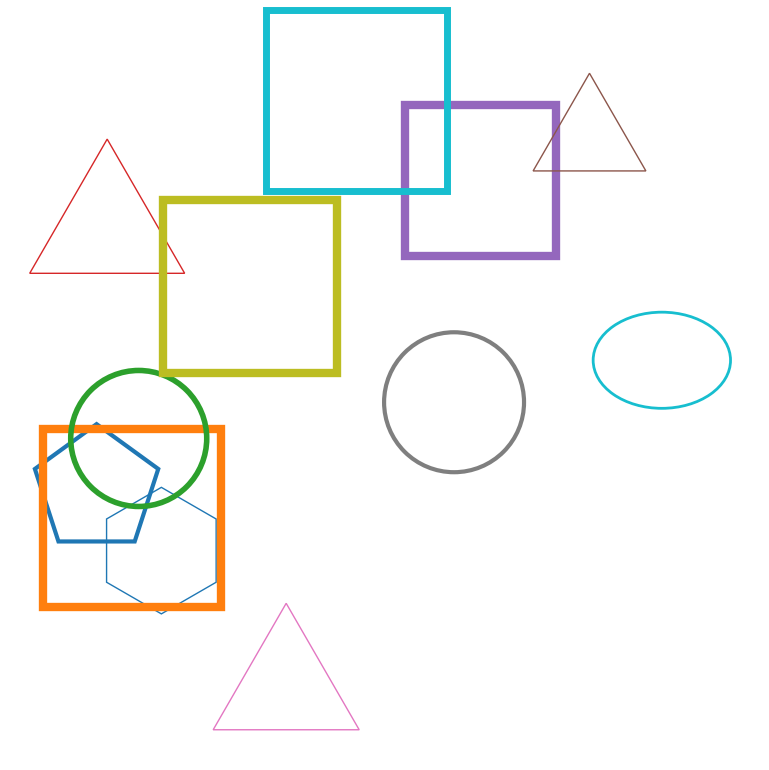[{"shape": "hexagon", "thickness": 0.5, "radius": 0.41, "center": [0.21, 0.285]}, {"shape": "pentagon", "thickness": 1.5, "radius": 0.42, "center": [0.125, 0.365]}, {"shape": "square", "thickness": 3, "radius": 0.58, "center": [0.172, 0.327]}, {"shape": "circle", "thickness": 2, "radius": 0.44, "center": [0.18, 0.431]}, {"shape": "triangle", "thickness": 0.5, "radius": 0.58, "center": [0.139, 0.703]}, {"shape": "square", "thickness": 3, "radius": 0.49, "center": [0.625, 0.765]}, {"shape": "triangle", "thickness": 0.5, "radius": 0.42, "center": [0.766, 0.82]}, {"shape": "triangle", "thickness": 0.5, "radius": 0.55, "center": [0.372, 0.107]}, {"shape": "circle", "thickness": 1.5, "radius": 0.45, "center": [0.59, 0.478]}, {"shape": "square", "thickness": 3, "radius": 0.56, "center": [0.325, 0.628]}, {"shape": "square", "thickness": 2.5, "radius": 0.59, "center": [0.463, 0.87]}, {"shape": "oval", "thickness": 1, "radius": 0.45, "center": [0.86, 0.532]}]